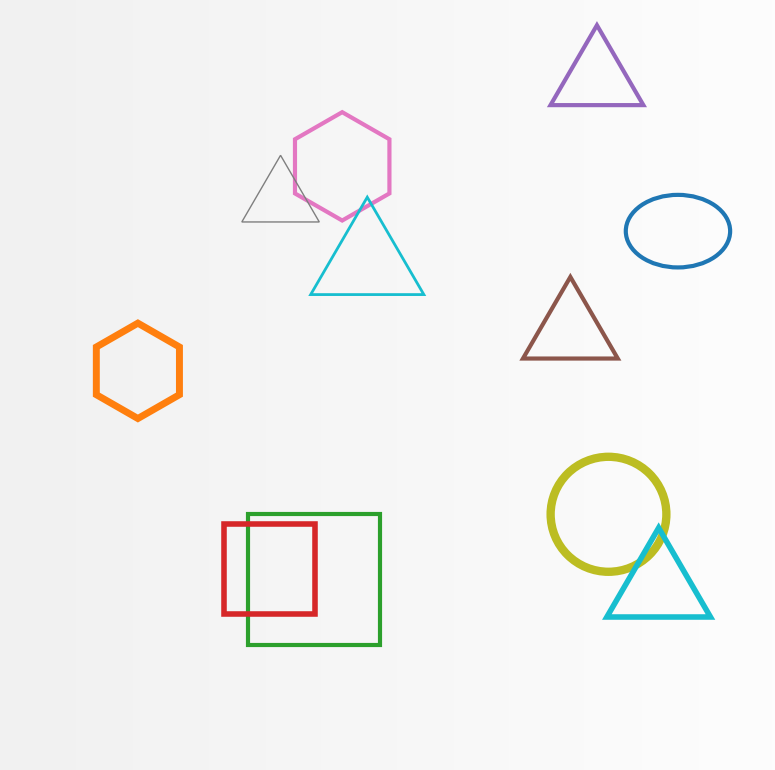[{"shape": "oval", "thickness": 1.5, "radius": 0.34, "center": [0.875, 0.7]}, {"shape": "hexagon", "thickness": 2.5, "radius": 0.31, "center": [0.178, 0.518]}, {"shape": "square", "thickness": 1.5, "radius": 0.42, "center": [0.405, 0.247]}, {"shape": "square", "thickness": 2, "radius": 0.29, "center": [0.347, 0.261]}, {"shape": "triangle", "thickness": 1.5, "radius": 0.35, "center": [0.77, 0.898]}, {"shape": "triangle", "thickness": 1.5, "radius": 0.35, "center": [0.736, 0.57]}, {"shape": "hexagon", "thickness": 1.5, "radius": 0.35, "center": [0.442, 0.784]}, {"shape": "triangle", "thickness": 0.5, "radius": 0.29, "center": [0.362, 0.741]}, {"shape": "circle", "thickness": 3, "radius": 0.37, "center": [0.785, 0.332]}, {"shape": "triangle", "thickness": 2, "radius": 0.39, "center": [0.85, 0.237]}, {"shape": "triangle", "thickness": 1, "radius": 0.42, "center": [0.474, 0.66]}]